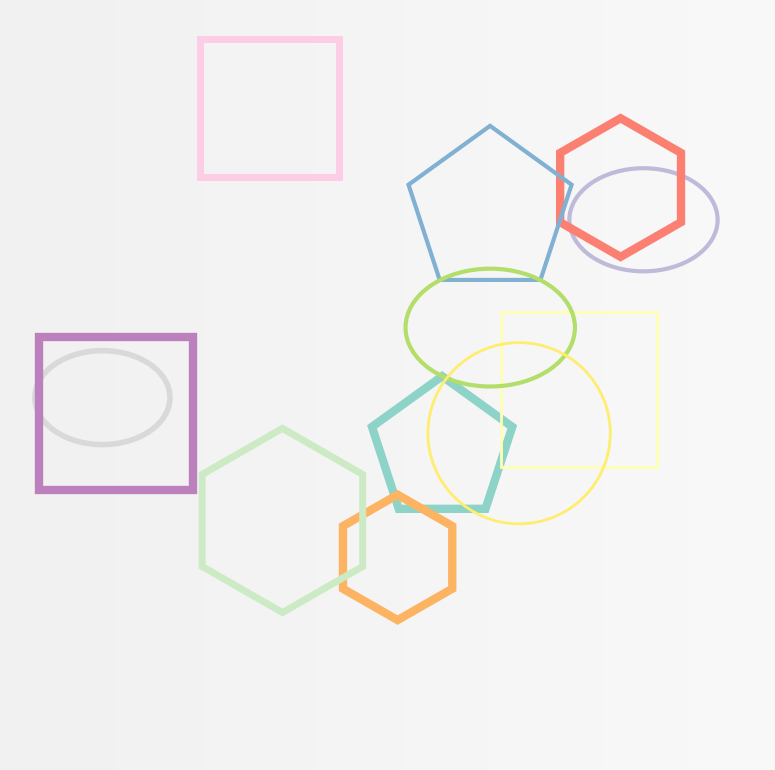[{"shape": "pentagon", "thickness": 3, "radius": 0.48, "center": [0.57, 0.416]}, {"shape": "square", "thickness": 1, "radius": 0.51, "center": [0.747, 0.494]}, {"shape": "oval", "thickness": 1.5, "radius": 0.48, "center": [0.83, 0.715]}, {"shape": "hexagon", "thickness": 3, "radius": 0.45, "center": [0.801, 0.756]}, {"shape": "pentagon", "thickness": 1.5, "radius": 0.55, "center": [0.632, 0.726]}, {"shape": "hexagon", "thickness": 3, "radius": 0.41, "center": [0.513, 0.276]}, {"shape": "oval", "thickness": 1.5, "radius": 0.55, "center": [0.633, 0.575]}, {"shape": "square", "thickness": 2.5, "radius": 0.45, "center": [0.347, 0.86]}, {"shape": "oval", "thickness": 2, "radius": 0.44, "center": [0.132, 0.484]}, {"shape": "square", "thickness": 3, "radius": 0.5, "center": [0.15, 0.463]}, {"shape": "hexagon", "thickness": 2.5, "radius": 0.6, "center": [0.364, 0.324]}, {"shape": "circle", "thickness": 1, "radius": 0.59, "center": [0.67, 0.437]}]